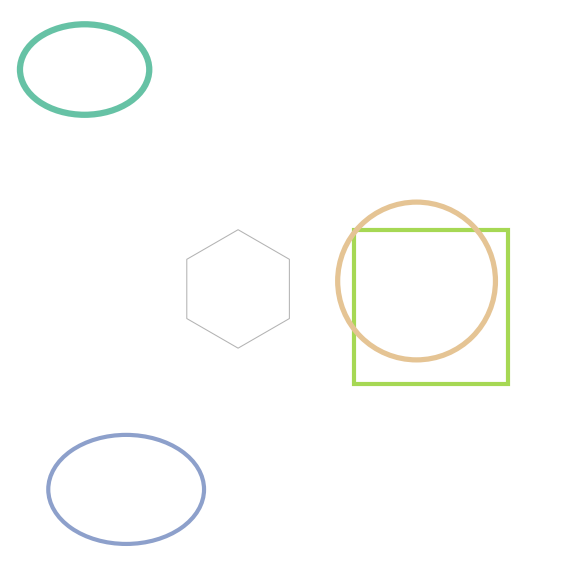[{"shape": "oval", "thickness": 3, "radius": 0.56, "center": [0.147, 0.879]}, {"shape": "oval", "thickness": 2, "radius": 0.67, "center": [0.218, 0.152]}, {"shape": "square", "thickness": 2, "radius": 0.67, "center": [0.746, 0.467]}, {"shape": "circle", "thickness": 2.5, "radius": 0.68, "center": [0.721, 0.513]}, {"shape": "hexagon", "thickness": 0.5, "radius": 0.51, "center": [0.412, 0.499]}]